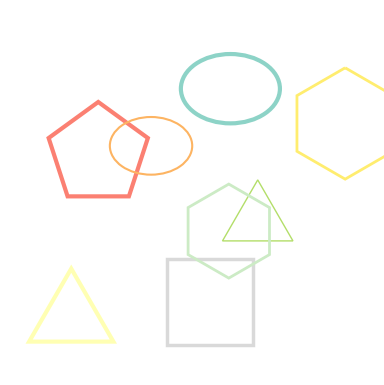[{"shape": "oval", "thickness": 3, "radius": 0.64, "center": [0.598, 0.77]}, {"shape": "triangle", "thickness": 3, "radius": 0.63, "center": [0.185, 0.176]}, {"shape": "pentagon", "thickness": 3, "radius": 0.68, "center": [0.255, 0.6]}, {"shape": "oval", "thickness": 1.5, "radius": 0.53, "center": [0.392, 0.621]}, {"shape": "triangle", "thickness": 1, "radius": 0.53, "center": [0.669, 0.427]}, {"shape": "square", "thickness": 2.5, "radius": 0.56, "center": [0.545, 0.215]}, {"shape": "hexagon", "thickness": 2, "radius": 0.61, "center": [0.594, 0.4]}, {"shape": "hexagon", "thickness": 2, "radius": 0.72, "center": [0.897, 0.679]}]